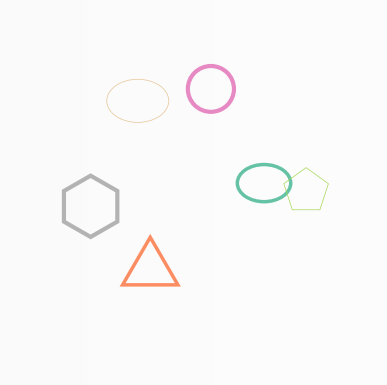[{"shape": "oval", "thickness": 2.5, "radius": 0.34, "center": [0.681, 0.524]}, {"shape": "triangle", "thickness": 2.5, "radius": 0.41, "center": [0.388, 0.301]}, {"shape": "circle", "thickness": 3, "radius": 0.3, "center": [0.544, 0.769]}, {"shape": "pentagon", "thickness": 0.5, "radius": 0.3, "center": [0.79, 0.504]}, {"shape": "oval", "thickness": 0.5, "radius": 0.4, "center": [0.356, 0.738]}, {"shape": "hexagon", "thickness": 3, "radius": 0.4, "center": [0.234, 0.464]}]